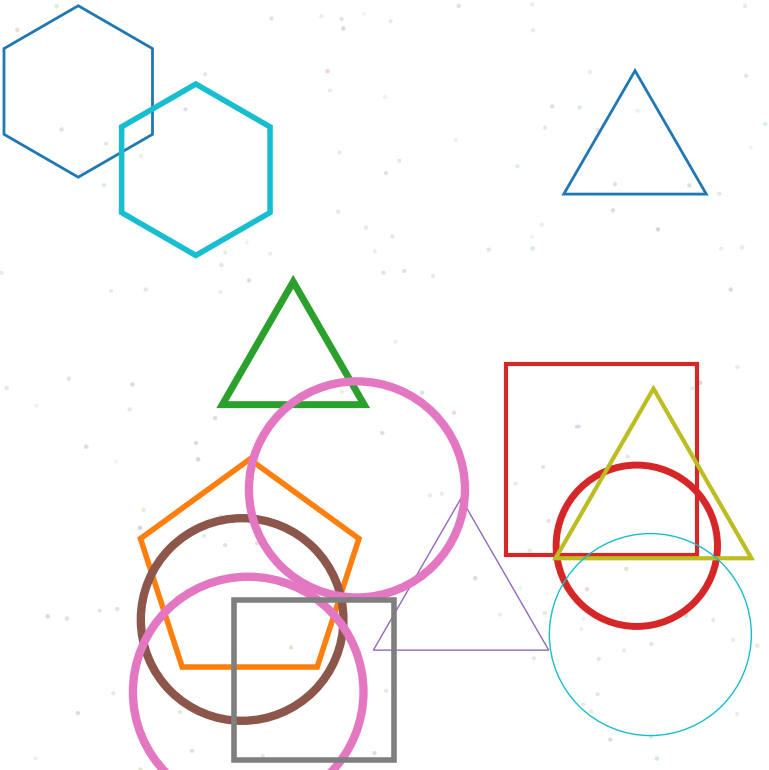[{"shape": "hexagon", "thickness": 1, "radius": 0.56, "center": [0.102, 0.881]}, {"shape": "triangle", "thickness": 1, "radius": 0.53, "center": [0.825, 0.801]}, {"shape": "pentagon", "thickness": 2, "radius": 0.75, "center": [0.324, 0.254]}, {"shape": "triangle", "thickness": 2.5, "radius": 0.53, "center": [0.381, 0.528]}, {"shape": "square", "thickness": 1.5, "radius": 0.62, "center": [0.781, 0.403]}, {"shape": "circle", "thickness": 2.5, "radius": 0.52, "center": [0.827, 0.291]}, {"shape": "triangle", "thickness": 0.5, "radius": 0.66, "center": [0.599, 0.221]}, {"shape": "circle", "thickness": 3, "radius": 0.66, "center": [0.314, 0.195]}, {"shape": "circle", "thickness": 3, "radius": 0.7, "center": [0.464, 0.364]}, {"shape": "circle", "thickness": 3, "radius": 0.75, "center": [0.322, 0.101]}, {"shape": "square", "thickness": 2, "radius": 0.52, "center": [0.408, 0.117]}, {"shape": "triangle", "thickness": 1.5, "radius": 0.73, "center": [0.849, 0.348]}, {"shape": "circle", "thickness": 0.5, "radius": 0.66, "center": [0.845, 0.176]}, {"shape": "hexagon", "thickness": 2, "radius": 0.56, "center": [0.254, 0.78]}]